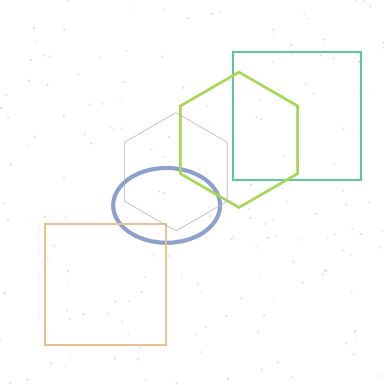[{"shape": "square", "thickness": 1.5, "radius": 0.83, "center": [0.772, 0.698]}, {"shape": "oval", "thickness": 3, "radius": 0.69, "center": [0.433, 0.467]}, {"shape": "hexagon", "thickness": 2, "radius": 0.88, "center": [0.621, 0.637]}, {"shape": "square", "thickness": 1.5, "radius": 0.79, "center": [0.275, 0.261]}, {"shape": "hexagon", "thickness": 0.5, "radius": 0.77, "center": [0.457, 0.554]}]